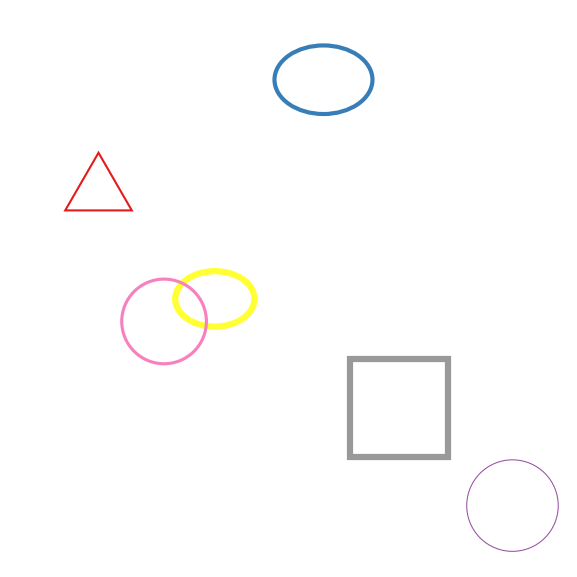[{"shape": "triangle", "thickness": 1, "radius": 0.33, "center": [0.171, 0.668]}, {"shape": "oval", "thickness": 2, "radius": 0.42, "center": [0.56, 0.861]}, {"shape": "circle", "thickness": 0.5, "radius": 0.4, "center": [0.887, 0.124]}, {"shape": "oval", "thickness": 3, "radius": 0.34, "center": [0.372, 0.482]}, {"shape": "circle", "thickness": 1.5, "radius": 0.37, "center": [0.284, 0.443]}, {"shape": "square", "thickness": 3, "radius": 0.42, "center": [0.691, 0.293]}]